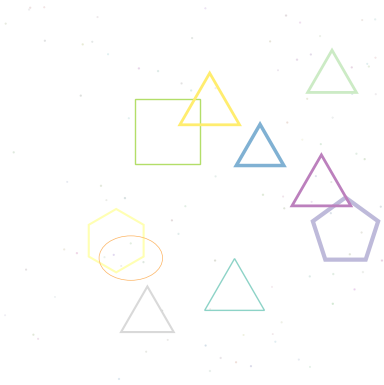[{"shape": "triangle", "thickness": 1, "radius": 0.45, "center": [0.609, 0.239]}, {"shape": "hexagon", "thickness": 1.5, "radius": 0.41, "center": [0.302, 0.375]}, {"shape": "pentagon", "thickness": 3, "radius": 0.45, "center": [0.897, 0.398]}, {"shape": "triangle", "thickness": 2.5, "radius": 0.36, "center": [0.675, 0.606]}, {"shape": "oval", "thickness": 0.5, "radius": 0.41, "center": [0.34, 0.33]}, {"shape": "square", "thickness": 1, "radius": 0.42, "center": [0.435, 0.658]}, {"shape": "triangle", "thickness": 1.5, "radius": 0.39, "center": [0.383, 0.177]}, {"shape": "triangle", "thickness": 2, "radius": 0.44, "center": [0.835, 0.509]}, {"shape": "triangle", "thickness": 2, "radius": 0.37, "center": [0.862, 0.796]}, {"shape": "triangle", "thickness": 2, "radius": 0.45, "center": [0.545, 0.721]}]